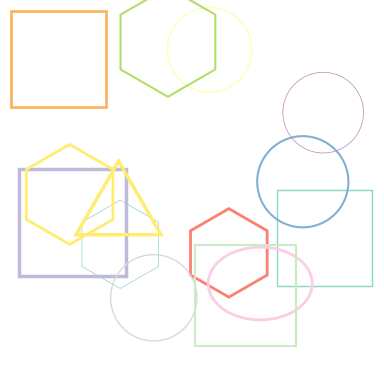[{"shape": "hexagon", "thickness": 0.5, "radius": 0.57, "center": [0.312, 0.365]}, {"shape": "square", "thickness": 1, "radius": 0.62, "center": [0.843, 0.382]}, {"shape": "circle", "thickness": 1, "radius": 0.55, "center": [0.544, 0.871]}, {"shape": "square", "thickness": 2.5, "radius": 0.7, "center": [0.188, 0.422]}, {"shape": "hexagon", "thickness": 2, "radius": 0.57, "center": [0.594, 0.343]}, {"shape": "circle", "thickness": 1.5, "radius": 0.59, "center": [0.786, 0.528]}, {"shape": "square", "thickness": 2, "radius": 0.62, "center": [0.152, 0.847]}, {"shape": "hexagon", "thickness": 1.5, "radius": 0.71, "center": [0.436, 0.891]}, {"shape": "oval", "thickness": 2, "radius": 0.68, "center": [0.676, 0.264]}, {"shape": "circle", "thickness": 1, "radius": 0.56, "center": [0.399, 0.227]}, {"shape": "circle", "thickness": 0.5, "radius": 0.52, "center": [0.839, 0.707]}, {"shape": "square", "thickness": 1.5, "radius": 0.65, "center": [0.638, 0.233]}, {"shape": "hexagon", "thickness": 2, "radius": 0.65, "center": [0.181, 0.495]}, {"shape": "triangle", "thickness": 2.5, "radius": 0.64, "center": [0.308, 0.454]}]